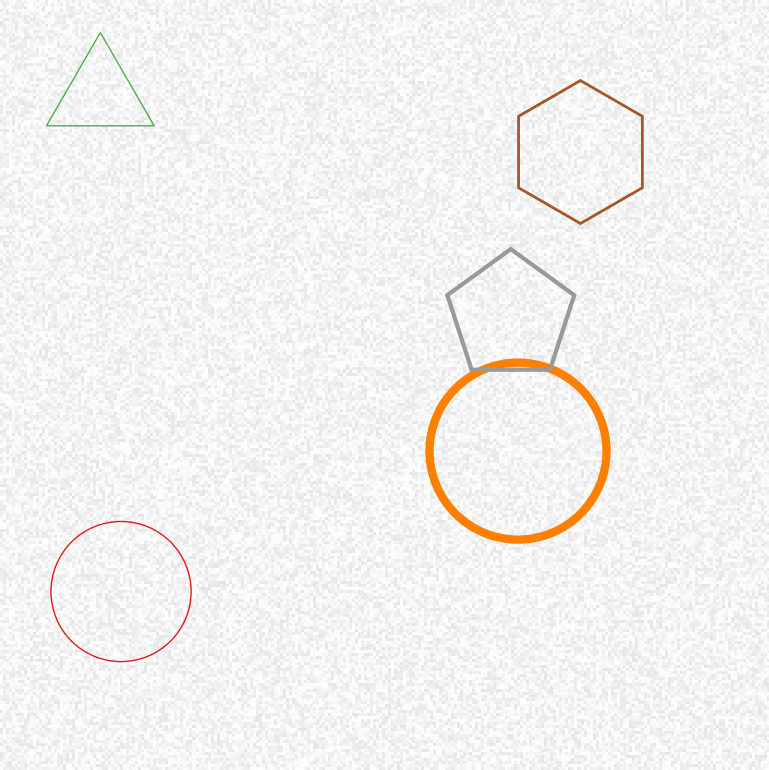[{"shape": "circle", "thickness": 0.5, "radius": 0.45, "center": [0.157, 0.232]}, {"shape": "triangle", "thickness": 0.5, "radius": 0.4, "center": [0.13, 0.877]}, {"shape": "circle", "thickness": 3, "radius": 0.57, "center": [0.673, 0.414]}, {"shape": "hexagon", "thickness": 1, "radius": 0.46, "center": [0.754, 0.803]}, {"shape": "pentagon", "thickness": 1.5, "radius": 0.43, "center": [0.663, 0.59]}]